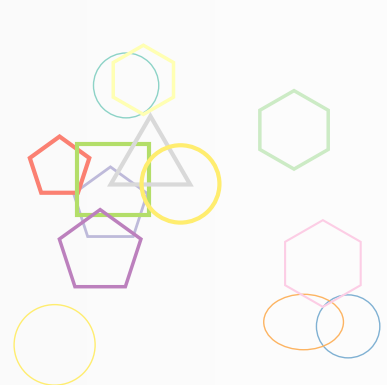[{"shape": "circle", "thickness": 1, "radius": 0.42, "center": [0.325, 0.778]}, {"shape": "hexagon", "thickness": 2.5, "radius": 0.45, "center": [0.37, 0.793]}, {"shape": "pentagon", "thickness": 2, "radius": 0.5, "center": [0.285, 0.467]}, {"shape": "pentagon", "thickness": 3, "radius": 0.4, "center": [0.154, 0.565]}, {"shape": "circle", "thickness": 1, "radius": 0.41, "center": [0.898, 0.152]}, {"shape": "oval", "thickness": 1, "radius": 0.51, "center": [0.783, 0.164]}, {"shape": "square", "thickness": 3, "radius": 0.46, "center": [0.291, 0.533]}, {"shape": "hexagon", "thickness": 1.5, "radius": 0.56, "center": [0.833, 0.316]}, {"shape": "triangle", "thickness": 3, "radius": 0.59, "center": [0.388, 0.58]}, {"shape": "pentagon", "thickness": 2.5, "radius": 0.55, "center": [0.258, 0.345]}, {"shape": "hexagon", "thickness": 2.5, "radius": 0.51, "center": [0.759, 0.663]}, {"shape": "circle", "thickness": 3, "radius": 0.5, "center": [0.466, 0.522]}, {"shape": "circle", "thickness": 1, "radius": 0.52, "center": [0.141, 0.104]}]